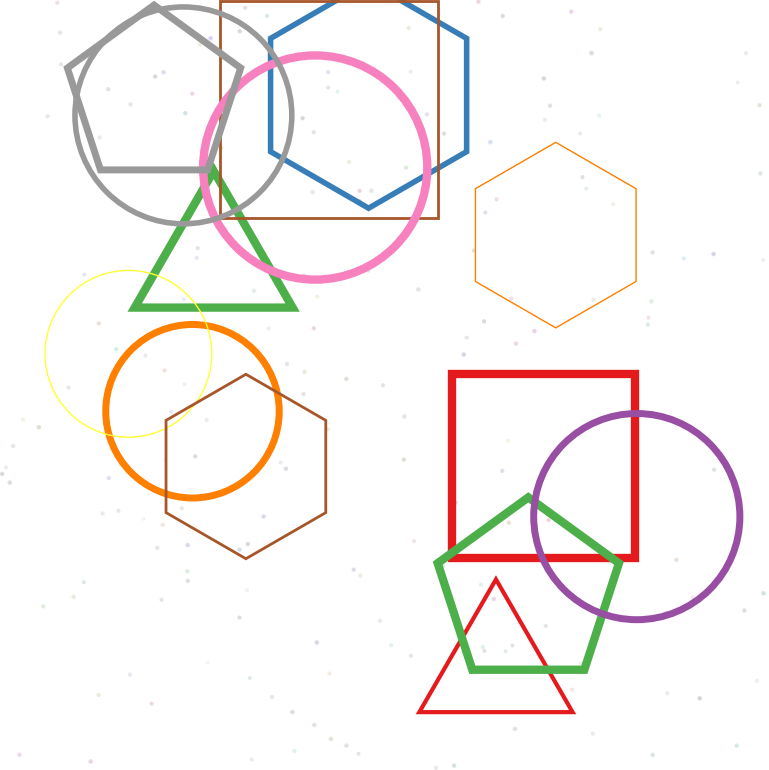[{"shape": "triangle", "thickness": 1.5, "radius": 0.57, "center": [0.644, 0.133]}, {"shape": "square", "thickness": 3, "radius": 0.6, "center": [0.706, 0.395]}, {"shape": "hexagon", "thickness": 2, "radius": 0.74, "center": [0.479, 0.877]}, {"shape": "pentagon", "thickness": 3, "radius": 0.62, "center": [0.686, 0.23]}, {"shape": "triangle", "thickness": 3, "radius": 0.59, "center": [0.277, 0.66]}, {"shape": "circle", "thickness": 2.5, "radius": 0.67, "center": [0.827, 0.329]}, {"shape": "hexagon", "thickness": 0.5, "radius": 0.6, "center": [0.722, 0.695]}, {"shape": "circle", "thickness": 2.5, "radius": 0.56, "center": [0.25, 0.466]}, {"shape": "circle", "thickness": 0.5, "radius": 0.54, "center": [0.167, 0.541]}, {"shape": "square", "thickness": 1, "radius": 0.71, "center": [0.427, 0.858]}, {"shape": "hexagon", "thickness": 1, "radius": 0.6, "center": [0.319, 0.394]}, {"shape": "circle", "thickness": 3, "radius": 0.73, "center": [0.409, 0.782]}, {"shape": "pentagon", "thickness": 2.5, "radius": 0.59, "center": [0.2, 0.875]}, {"shape": "circle", "thickness": 2, "radius": 0.7, "center": [0.238, 0.85]}]